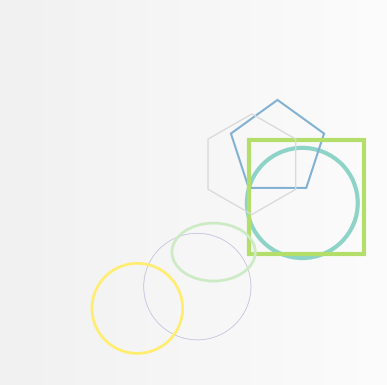[{"shape": "circle", "thickness": 3, "radius": 0.72, "center": [0.78, 0.473]}, {"shape": "circle", "thickness": 0.5, "radius": 0.69, "center": [0.509, 0.256]}, {"shape": "pentagon", "thickness": 1.5, "radius": 0.63, "center": [0.716, 0.614]}, {"shape": "square", "thickness": 3, "radius": 0.74, "center": [0.791, 0.488]}, {"shape": "hexagon", "thickness": 1, "radius": 0.65, "center": [0.65, 0.573]}, {"shape": "oval", "thickness": 2, "radius": 0.54, "center": [0.551, 0.345]}, {"shape": "circle", "thickness": 2, "radius": 0.58, "center": [0.354, 0.199]}]